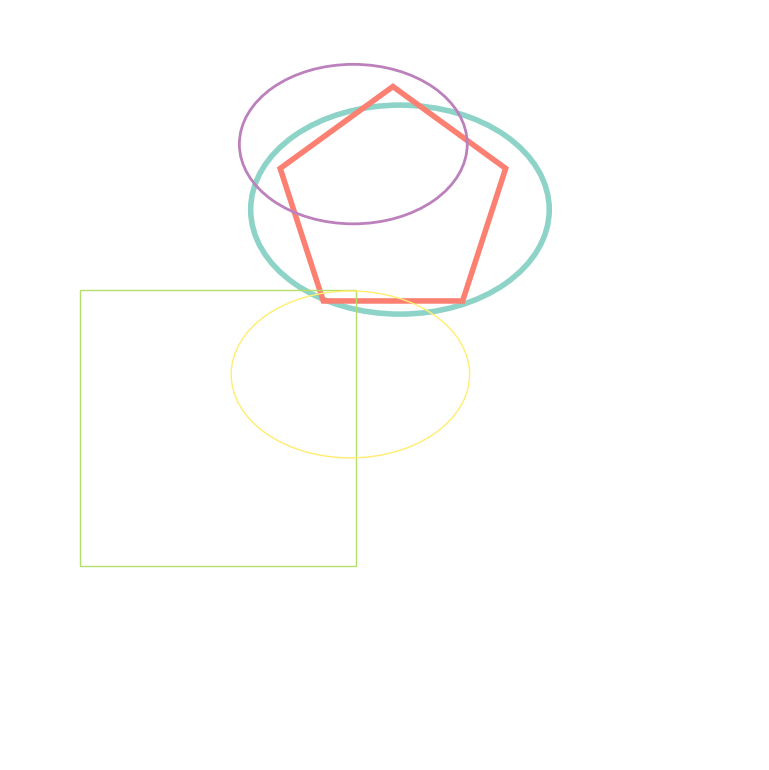[{"shape": "oval", "thickness": 2, "radius": 0.97, "center": [0.519, 0.728]}, {"shape": "pentagon", "thickness": 2, "radius": 0.77, "center": [0.51, 0.734]}, {"shape": "square", "thickness": 0.5, "radius": 0.9, "center": [0.283, 0.445]}, {"shape": "oval", "thickness": 1, "radius": 0.74, "center": [0.459, 0.813]}, {"shape": "oval", "thickness": 0.5, "radius": 0.77, "center": [0.455, 0.514]}]